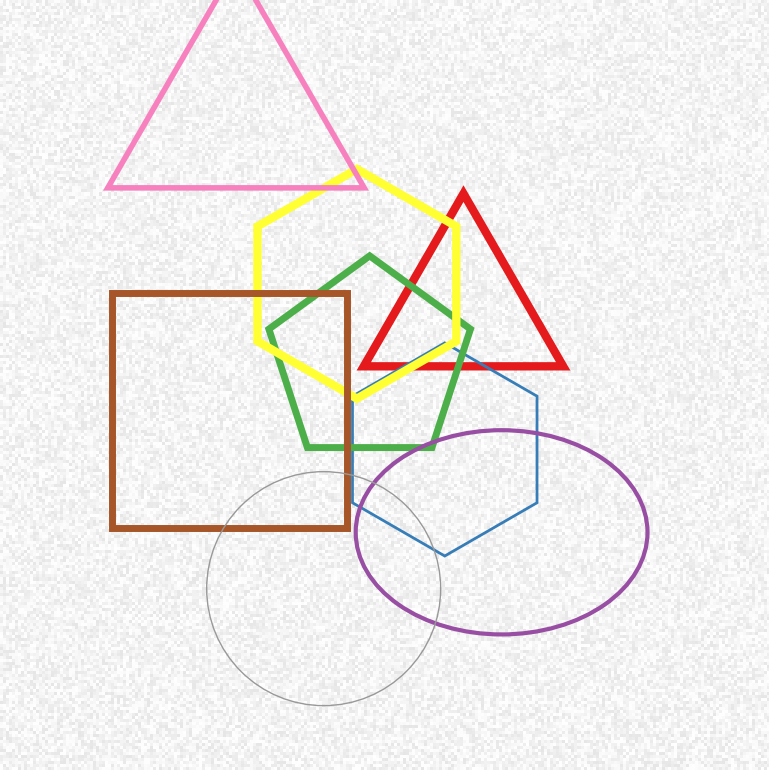[{"shape": "triangle", "thickness": 3, "radius": 0.75, "center": [0.602, 0.599]}, {"shape": "hexagon", "thickness": 1, "radius": 0.69, "center": [0.578, 0.416]}, {"shape": "pentagon", "thickness": 2.5, "radius": 0.69, "center": [0.48, 0.53]}, {"shape": "oval", "thickness": 1.5, "radius": 0.95, "center": [0.651, 0.309]}, {"shape": "hexagon", "thickness": 3, "radius": 0.75, "center": [0.463, 0.631]}, {"shape": "square", "thickness": 2.5, "radius": 0.76, "center": [0.298, 0.467]}, {"shape": "triangle", "thickness": 2, "radius": 0.96, "center": [0.306, 0.852]}, {"shape": "circle", "thickness": 0.5, "radius": 0.76, "center": [0.42, 0.236]}]